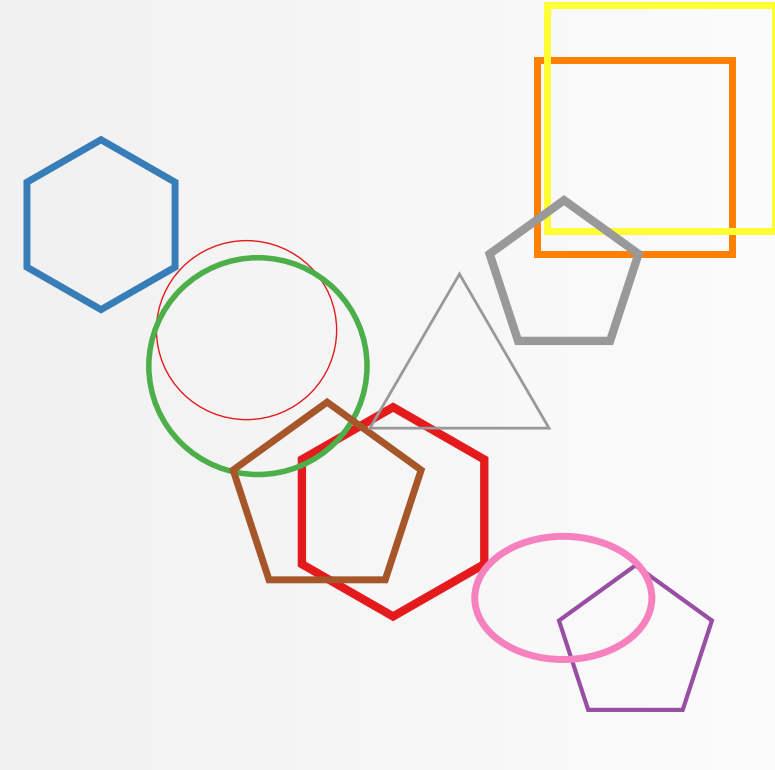[{"shape": "hexagon", "thickness": 3, "radius": 0.68, "center": [0.507, 0.335]}, {"shape": "circle", "thickness": 0.5, "radius": 0.58, "center": [0.318, 0.571]}, {"shape": "hexagon", "thickness": 2.5, "radius": 0.55, "center": [0.13, 0.708]}, {"shape": "circle", "thickness": 2, "radius": 0.7, "center": [0.333, 0.525]}, {"shape": "pentagon", "thickness": 1.5, "radius": 0.52, "center": [0.82, 0.162]}, {"shape": "square", "thickness": 2.5, "radius": 0.63, "center": [0.819, 0.797]}, {"shape": "square", "thickness": 2.5, "radius": 0.74, "center": [0.853, 0.846]}, {"shape": "pentagon", "thickness": 2.5, "radius": 0.64, "center": [0.422, 0.35]}, {"shape": "oval", "thickness": 2.5, "radius": 0.57, "center": [0.727, 0.223]}, {"shape": "pentagon", "thickness": 3, "radius": 0.51, "center": [0.728, 0.639]}, {"shape": "triangle", "thickness": 1, "radius": 0.67, "center": [0.593, 0.511]}]